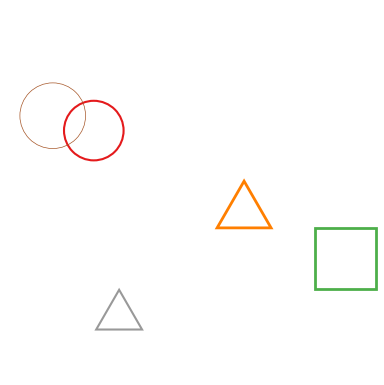[{"shape": "circle", "thickness": 1.5, "radius": 0.39, "center": [0.244, 0.661]}, {"shape": "square", "thickness": 2, "radius": 0.4, "center": [0.896, 0.329]}, {"shape": "triangle", "thickness": 2, "radius": 0.4, "center": [0.634, 0.449]}, {"shape": "circle", "thickness": 0.5, "radius": 0.43, "center": [0.137, 0.699]}, {"shape": "triangle", "thickness": 1.5, "radius": 0.34, "center": [0.309, 0.178]}]